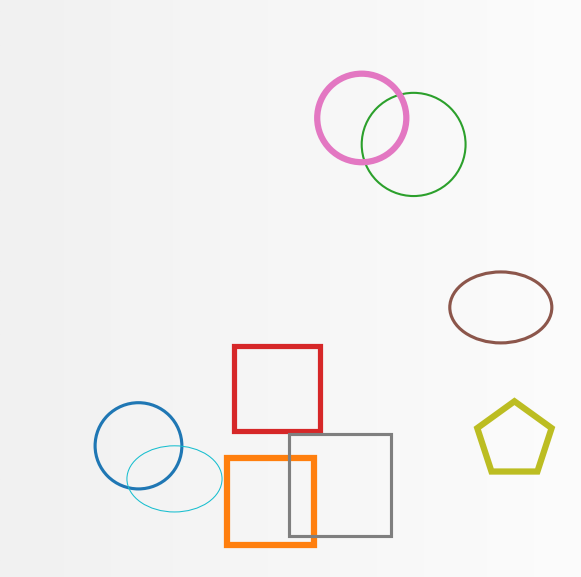[{"shape": "circle", "thickness": 1.5, "radius": 0.37, "center": [0.238, 0.227]}, {"shape": "square", "thickness": 3, "radius": 0.38, "center": [0.466, 0.131]}, {"shape": "circle", "thickness": 1, "radius": 0.45, "center": [0.712, 0.749]}, {"shape": "square", "thickness": 2.5, "radius": 0.37, "center": [0.476, 0.327]}, {"shape": "oval", "thickness": 1.5, "radius": 0.44, "center": [0.862, 0.467]}, {"shape": "circle", "thickness": 3, "radius": 0.38, "center": [0.622, 0.795]}, {"shape": "square", "thickness": 1.5, "radius": 0.44, "center": [0.585, 0.159]}, {"shape": "pentagon", "thickness": 3, "radius": 0.34, "center": [0.885, 0.237]}, {"shape": "oval", "thickness": 0.5, "radius": 0.41, "center": [0.3, 0.17]}]